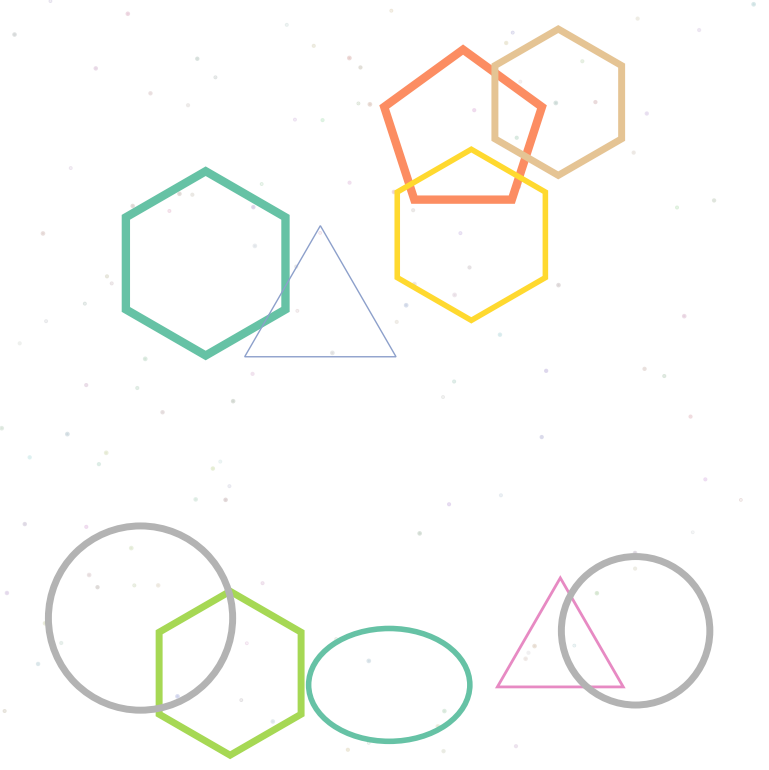[{"shape": "hexagon", "thickness": 3, "radius": 0.6, "center": [0.267, 0.658]}, {"shape": "oval", "thickness": 2, "radius": 0.52, "center": [0.505, 0.111]}, {"shape": "pentagon", "thickness": 3, "radius": 0.54, "center": [0.601, 0.828]}, {"shape": "triangle", "thickness": 0.5, "radius": 0.57, "center": [0.416, 0.593]}, {"shape": "triangle", "thickness": 1, "radius": 0.47, "center": [0.728, 0.155]}, {"shape": "hexagon", "thickness": 2.5, "radius": 0.53, "center": [0.299, 0.126]}, {"shape": "hexagon", "thickness": 2, "radius": 0.56, "center": [0.612, 0.695]}, {"shape": "hexagon", "thickness": 2.5, "radius": 0.48, "center": [0.725, 0.867]}, {"shape": "circle", "thickness": 2.5, "radius": 0.6, "center": [0.183, 0.197]}, {"shape": "circle", "thickness": 2.5, "radius": 0.48, "center": [0.825, 0.181]}]